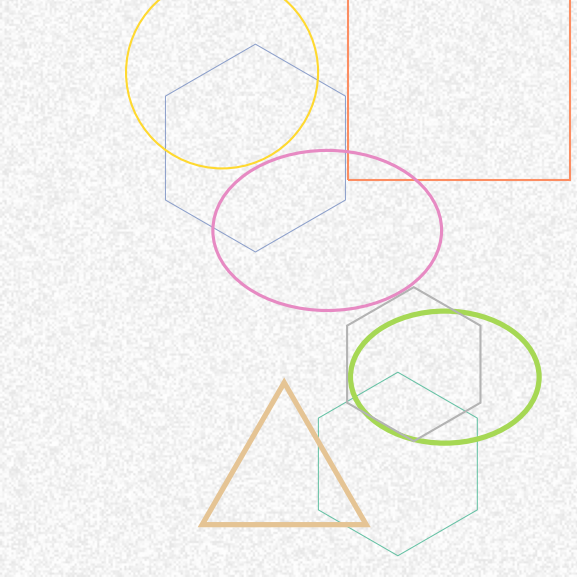[{"shape": "hexagon", "thickness": 0.5, "radius": 0.79, "center": [0.689, 0.196]}, {"shape": "square", "thickness": 1, "radius": 0.96, "center": [0.795, 0.879]}, {"shape": "hexagon", "thickness": 0.5, "radius": 0.9, "center": [0.442, 0.743]}, {"shape": "oval", "thickness": 1.5, "radius": 0.99, "center": [0.567, 0.6]}, {"shape": "oval", "thickness": 2.5, "radius": 0.82, "center": [0.77, 0.346]}, {"shape": "circle", "thickness": 1, "radius": 0.83, "center": [0.385, 0.874]}, {"shape": "triangle", "thickness": 2.5, "radius": 0.82, "center": [0.492, 0.173]}, {"shape": "hexagon", "thickness": 1, "radius": 0.67, "center": [0.717, 0.368]}]